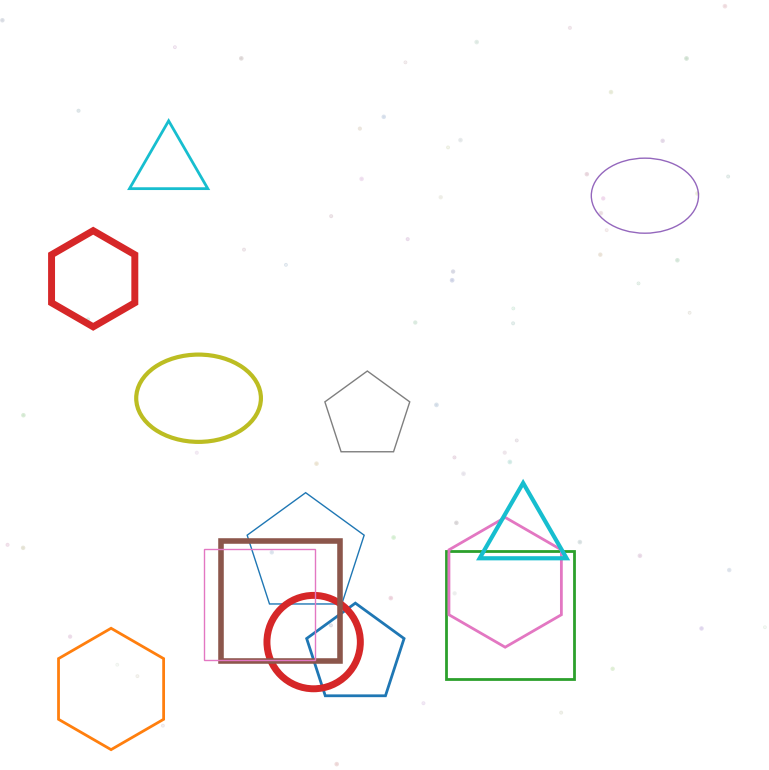[{"shape": "pentagon", "thickness": 0.5, "radius": 0.4, "center": [0.397, 0.28]}, {"shape": "pentagon", "thickness": 1, "radius": 0.33, "center": [0.462, 0.15]}, {"shape": "hexagon", "thickness": 1, "radius": 0.39, "center": [0.144, 0.105]}, {"shape": "square", "thickness": 1, "radius": 0.42, "center": [0.662, 0.201]}, {"shape": "hexagon", "thickness": 2.5, "radius": 0.31, "center": [0.121, 0.638]}, {"shape": "circle", "thickness": 2.5, "radius": 0.3, "center": [0.407, 0.166]}, {"shape": "oval", "thickness": 0.5, "radius": 0.35, "center": [0.838, 0.746]}, {"shape": "square", "thickness": 2, "radius": 0.39, "center": [0.364, 0.22]}, {"shape": "hexagon", "thickness": 1, "radius": 0.42, "center": [0.656, 0.244]}, {"shape": "square", "thickness": 0.5, "radius": 0.36, "center": [0.337, 0.215]}, {"shape": "pentagon", "thickness": 0.5, "radius": 0.29, "center": [0.477, 0.46]}, {"shape": "oval", "thickness": 1.5, "radius": 0.4, "center": [0.258, 0.483]}, {"shape": "triangle", "thickness": 1.5, "radius": 0.33, "center": [0.679, 0.308]}, {"shape": "triangle", "thickness": 1, "radius": 0.29, "center": [0.219, 0.784]}]